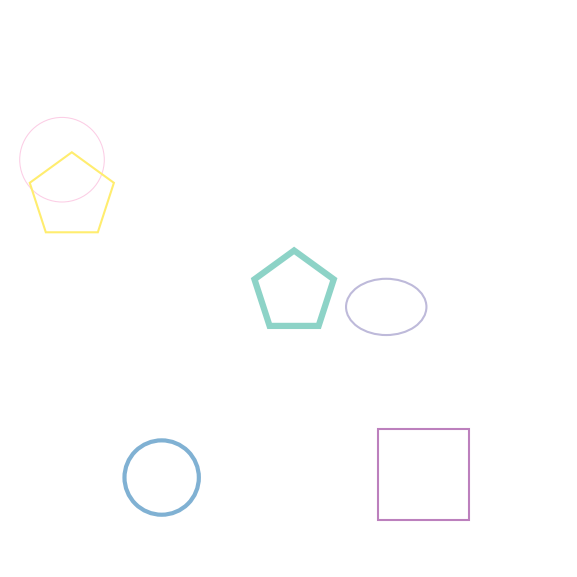[{"shape": "pentagon", "thickness": 3, "radius": 0.36, "center": [0.509, 0.493]}, {"shape": "oval", "thickness": 1, "radius": 0.35, "center": [0.669, 0.468]}, {"shape": "circle", "thickness": 2, "radius": 0.32, "center": [0.28, 0.172]}, {"shape": "circle", "thickness": 0.5, "radius": 0.37, "center": [0.107, 0.723]}, {"shape": "square", "thickness": 1, "radius": 0.39, "center": [0.733, 0.178]}, {"shape": "pentagon", "thickness": 1, "radius": 0.38, "center": [0.124, 0.659]}]